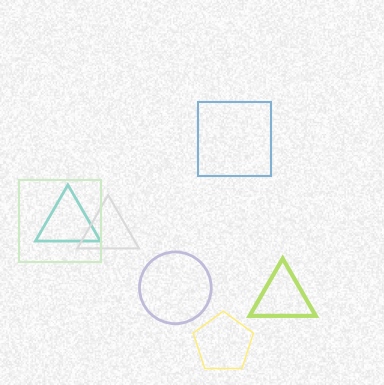[{"shape": "triangle", "thickness": 2, "radius": 0.49, "center": [0.176, 0.423]}, {"shape": "circle", "thickness": 2, "radius": 0.47, "center": [0.455, 0.252]}, {"shape": "square", "thickness": 1.5, "radius": 0.48, "center": [0.61, 0.639]}, {"shape": "triangle", "thickness": 3, "radius": 0.5, "center": [0.734, 0.229]}, {"shape": "triangle", "thickness": 1.5, "radius": 0.46, "center": [0.281, 0.401]}, {"shape": "square", "thickness": 1.5, "radius": 0.53, "center": [0.157, 0.426]}, {"shape": "pentagon", "thickness": 1, "radius": 0.41, "center": [0.58, 0.109]}]